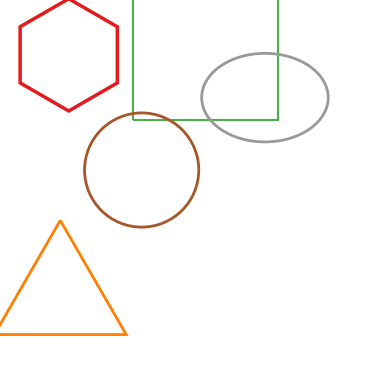[{"shape": "hexagon", "thickness": 2.5, "radius": 0.73, "center": [0.178, 0.858]}, {"shape": "square", "thickness": 1.5, "radius": 0.94, "center": [0.534, 0.875]}, {"shape": "triangle", "thickness": 2, "radius": 0.99, "center": [0.157, 0.23]}, {"shape": "circle", "thickness": 2, "radius": 0.74, "center": [0.368, 0.558]}, {"shape": "oval", "thickness": 2, "radius": 0.82, "center": [0.688, 0.746]}]